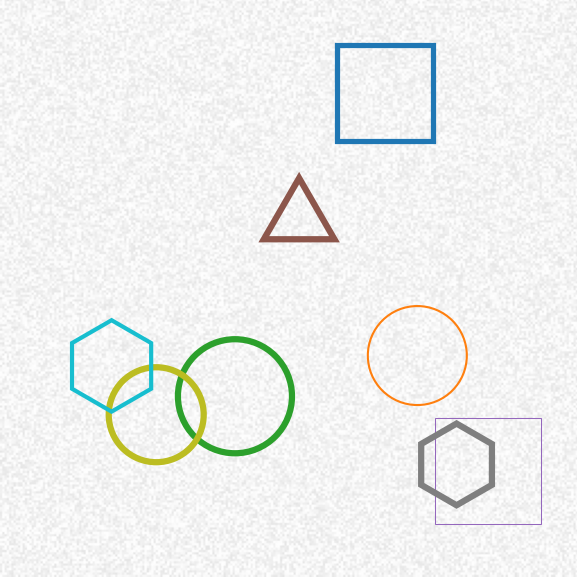[{"shape": "square", "thickness": 2.5, "radius": 0.41, "center": [0.667, 0.837]}, {"shape": "circle", "thickness": 1, "radius": 0.43, "center": [0.723, 0.383]}, {"shape": "circle", "thickness": 3, "radius": 0.49, "center": [0.407, 0.313]}, {"shape": "square", "thickness": 0.5, "radius": 0.46, "center": [0.845, 0.183]}, {"shape": "triangle", "thickness": 3, "radius": 0.35, "center": [0.518, 0.62]}, {"shape": "hexagon", "thickness": 3, "radius": 0.35, "center": [0.791, 0.195]}, {"shape": "circle", "thickness": 3, "radius": 0.41, "center": [0.271, 0.281]}, {"shape": "hexagon", "thickness": 2, "radius": 0.4, "center": [0.193, 0.366]}]